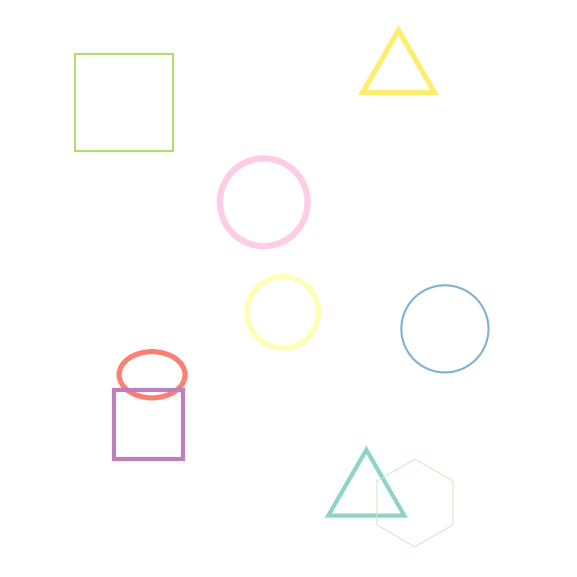[{"shape": "triangle", "thickness": 2, "radius": 0.38, "center": [0.634, 0.144]}, {"shape": "circle", "thickness": 2.5, "radius": 0.31, "center": [0.49, 0.458]}, {"shape": "oval", "thickness": 2.5, "radius": 0.29, "center": [0.263, 0.35]}, {"shape": "circle", "thickness": 1, "radius": 0.38, "center": [0.77, 0.43]}, {"shape": "square", "thickness": 1, "radius": 0.42, "center": [0.215, 0.822]}, {"shape": "circle", "thickness": 3, "radius": 0.38, "center": [0.457, 0.649]}, {"shape": "square", "thickness": 2, "radius": 0.3, "center": [0.257, 0.265]}, {"shape": "hexagon", "thickness": 0.5, "radius": 0.38, "center": [0.718, 0.128]}, {"shape": "triangle", "thickness": 2.5, "radius": 0.36, "center": [0.69, 0.875]}]